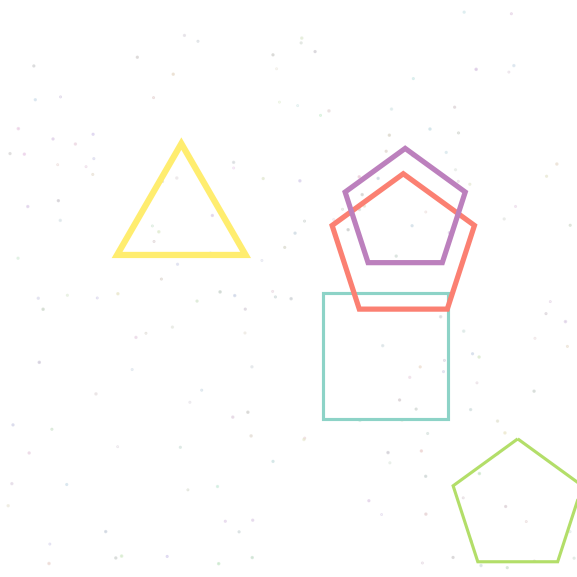[{"shape": "square", "thickness": 1.5, "radius": 0.54, "center": [0.667, 0.383]}, {"shape": "pentagon", "thickness": 2.5, "radius": 0.65, "center": [0.698, 0.569]}, {"shape": "pentagon", "thickness": 1.5, "radius": 0.59, "center": [0.897, 0.122]}, {"shape": "pentagon", "thickness": 2.5, "radius": 0.55, "center": [0.702, 0.633]}, {"shape": "triangle", "thickness": 3, "radius": 0.64, "center": [0.314, 0.622]}]